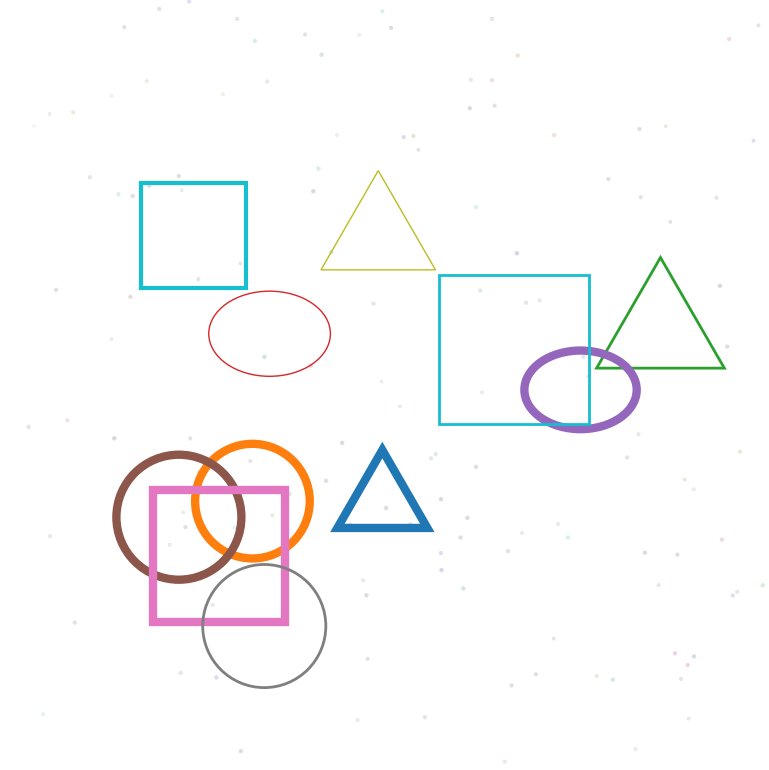[{"shape": "triangle", "thickness": 3, "radius": 0.34, "center": [0.497, 0.348]}, {"shape": "circle", "thickness": 3, "radius": 0.37, "center": [0.328, 0.349]}, {"shape": "triangle", "thickness": 1, "radius": 0.48, "center": [0.858, 0.57]}, {"shape": "oval", "thickness": 0.5, "radius": 0.39, "center": [0.35, 0.567]}, {"shape": "oval", "thickness": 3, "radius": 0.36, "center": [0.754, 0.494]}, {"shape": "circle", "thickness": 3, "radius": 0.41, "center": [0.232, 0.328]}, {"shape": "square", "thickness": 3, "radius": 0.43, "center": [0.285, 0.278]}, {"shape": "circle", "thickness": 1, "radius": 0.4, "center": [0.343, 0.187]}, {"shape": "triangle", "thickness": 0.5, "radius": 0.43, "center": [0.491, 0.692]}, {"shape": "square", "thickness": 1, "radius": 0.49, "center": [0.668, 0.546]}, {"shape": "square", "thickness": 1.5, "radius": 0.34, "center": [0.251, 0.694]}]